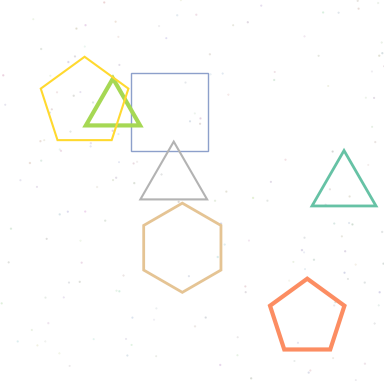[{"shape": "triangle", "thickness": 2, "radius": 0.48, "center": [0.894, 0.513]}, {"shape": "pentagon", "thickness": 3, "radius": 0.51, "center": [0.798, 0.174]}, {"shape": "square", "thickness": 1, "radius": 0.51, "center": [0.44, 0.71]}, {"shape": "triangle", "thickness": 3, "radius": 0.41, "center": [0.293, 0.715]}, {"shape": "pentagon", "thickness": 1.5, "radius": 0.6, "center": [0.22, 0.733]}, {"shape": "hexagon", "thickness": 2, "radius": 0.58, "center": [0.474, 0.356]}, {"shape": "triangle", "thickness": 1.5, "radius": 0.5, "center": [0.451, 0.532]}]